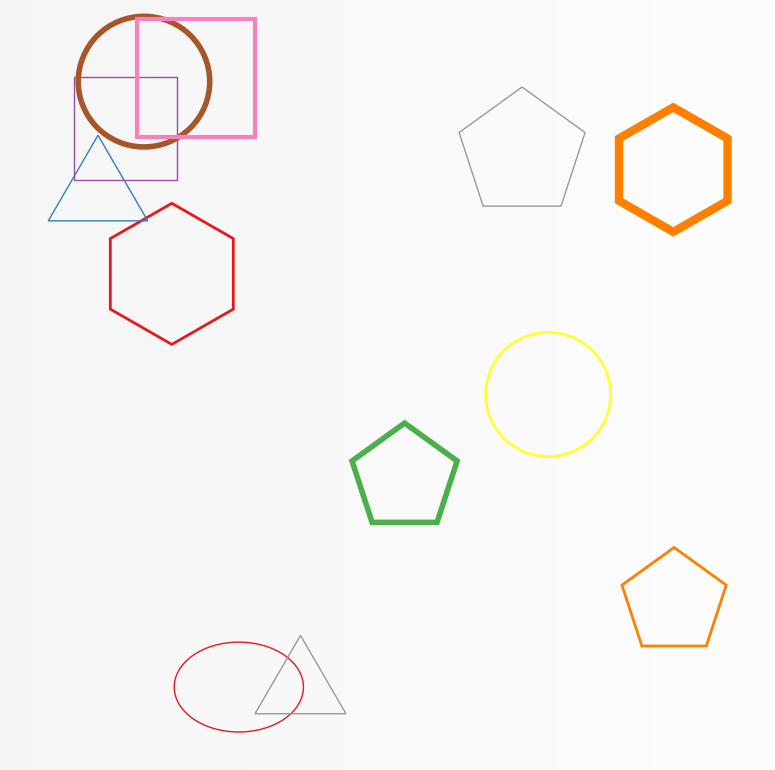[{"shape": "oval", "thickness": 0.5, "radius": 0.42, "center": [0.308, 0.108]}, {"shape": "hexagon", "thickness": 1, "radius": 0.46, "center": [0.222, 0.644]}, {"shape": "triangle", "thickness": 0.5, "radius": 0.37, "center": [0.126, 0.75]}, {"shape": "pentagon", "thickness": 2, "radius": 0.36, "center": [0.522, 0.379]}, {"shape": "square", "thickness": 0.5, "radius": 0.34, "center": [0.162, 0.833]}, {"shape": "pentagon", "thickness": 1, "radius": 0.35, "center": [0.87, 0.218]}, {"shape": "hexagon", "thickness": 3, "radius": 0.4, "center": [0.869, 0.78]}, {"shape": "circle", "thickness": 1, "radius": 0.4, "center": [0.707, 0.488]}, {"shape": "circle", "thickness": 2, "radius": 0.42, "center": [0.186, 0.894]}, {"shape": "square", "thickness": 1.5, "radius": 0.38, "center": [0.253, 0.898]}, {"shape": "triangle", "thickness": 0.5, "radius": 0.34, "center": [0.388, 0.107]}, {"shape": "pentagon", "thickness": 0.5, "radius": 0.43, "center": [0.674, 0.801]}]